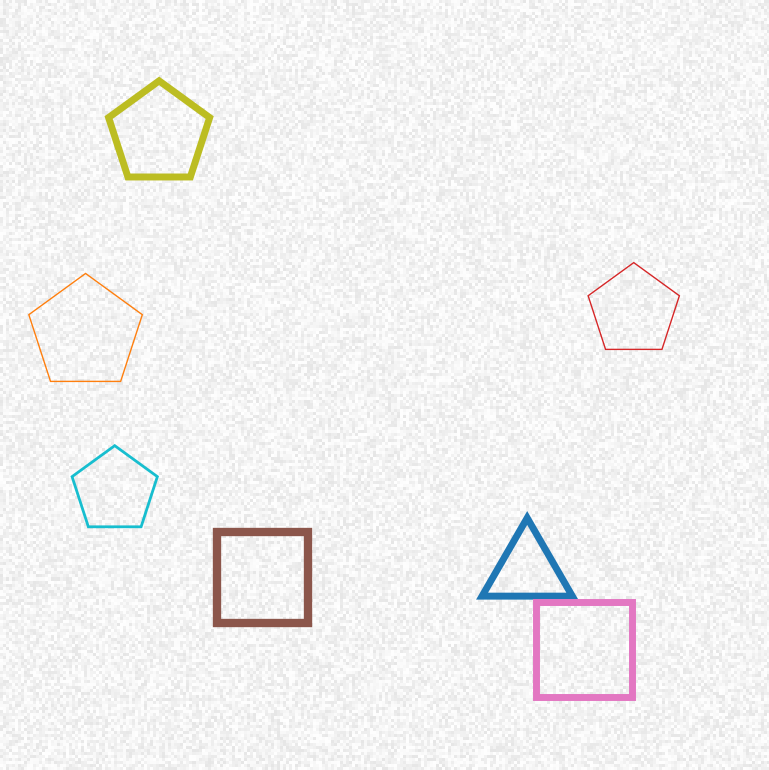[{"shape": "triangle", "thickness": 2.5, "radius": 0.34, "center": [0.685, 0.26]}, {"shape": "pentagon", "thickness": 0.5, "radius": 0.39, "center": [0.111, 0.567]}, {"shape": "pentagon", "thickness": 0.5, "radius": 0.31, "center": [0.823, 0.597]}, {"shape": "square", "thickness": 3, "radius": 0.3, "center": [0.341, 0.249]}, {"shape": "square", "thickness": 2.5, "radius": 0.31, "center": [0.758, 0.157]}, {"shape": "pentagon", "thickness": 2.5, "radius": 0.34, "center": [0.207, 0.826]}, {"shape": "pentagon", "thickness": 1, "radius": 0.29, "center": [0.149, 0.363]}]